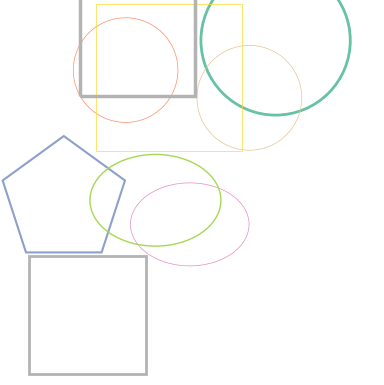[{"shape": "circle", "thickness": 2, "radius": 0.97, "center": [0.716, 0.895]}, {"shape": "circle", "thickness": 0.5, "radius": 0.68, "center": [0.326, 0.818]}, {"shape": "pentagon", "thickness": 1.5, "radius": 0.84, "center": [0.166, 0.48]}, {"shape": "oval", "thickness": 0.5, "radius": 0.77, "center": [0.493, 0.417]}, {"shape": "oval", "thickness": 1, "radius": 0.85, "center": [0.404, 0.48]}, {"shape": "square", "thickness": 0.5, "radius": 0.95, "center": [0.439, 0.798]}, {"shape": "circle", "thickness": 0.5, "radius": 0.68, "center": [0.648, 0.746]}, {"shape": "square", "thickness": 2, "radius": 0.76, "center": [0.228, 0.182]}, {"shape": "square", "thickness": 2.5, "radius": 0.74, "center": [0.357, 0.9]}]